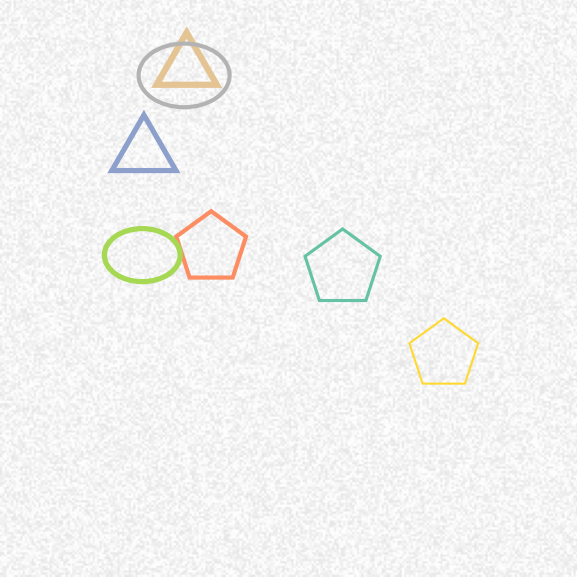[{"shape": "pentagon", "thickness": 1.5, "radius": 0.34, "center": [0.593, 0.534]}, {"shape": "pentagon", "thickness": 2, "radius": 0.32, "center": [0.366, 0.57]}, {"shape": "triangle", "thickness": 2.5, "radius": 0.32, "center": [0.249, 0.736]}, {"shape": "oval", "thickness": 2.5, "radius": 0.33, "center": [0.246, 0.557]}, {"shape": "pentagon", "thickness": 1, "radius": 0.31, "center": [0.768, 0.385]}, {"shape": "triangle", "thickness": 3, "radius": 0.3, "center": [0.323, 0.882]}, {"shape": "oval", "thickness": 2, "radius": 0.39, "center": [0.319, 0.869]}]